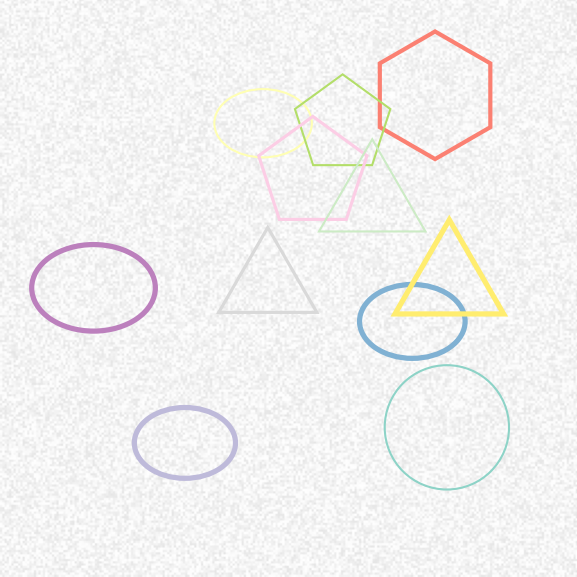[{"shape": "circle", "thickness": 1, "radius": 0.54, "center": [0.774, 0.259]}, {"shape": "oval", "thickness": 1, "radius": 0.42, "center": [0.456, 0.786]}, {"shape": "oval", "thickness": 2.5, "radius": 0.44, "center": [0.32, 0.232]}, {"shape": "hexagon", "thickness": 2, "radius": 0.55, "center": [0.753, 0.834]}, {"shape": "oval", "thickness": 2.5, "radius": 0.46, "center": [0.714, 0.443]}, {"shape": "pentagon", "thickness": 1, "radius": 0.43, "center": [0.593, 0.783]}, {"shape": "pentagon", "thickness": 1.5, "radius": 0.49, "center": [0.542, 0.699]}, {"shape": "triangle", "thickness": 1.5, "radius": 0.49, "center": [0.464, 0.507]}, {"shape": "oval", "thickness": 2.5, "radius": 0.54, "center": [0.162, 0.501]}, {"shape": "triangle", "thickness": 1, "radius": 0.53, "center": [0.645, 0.652]}, {"shape": "triangle", "thickness": 2.5, "radius": 0.54, "center": [0.778, 0.51]}]